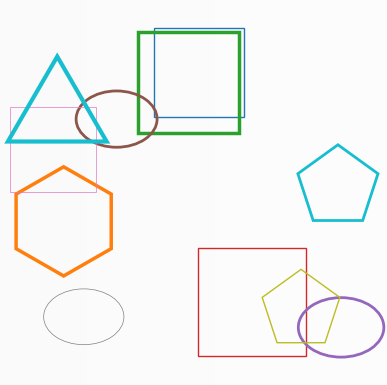[{"shape": "square", "thickness": 1, "radius": 0.58, "center": [0.514, 0.811]}, {"shape": "hexagon", "thickness": 2.5, "radius": 0.71, "center": [0.164, 0.425]}, {"shape": "square", "thickness": 2.5, "radius": 0.65, "center": [0.486, 0.785]}, {"shape": "square", "thickness": 1, "radius": 0.7, "center": [0.649, 0.215]}, {"shape": "oval", "thickness": 2, "radius": 0.55, "center": [0.88, 0.15]}, {"shape": "oval", "thickness": 2, "radius": 0.52, "center": [0.301, 0.691]}, {"shape": "square", "thickness": 0.5, "radius": 0.55, "center": [0.136, 0.612]}, {"shape": "oval", "thickness": 0.5, "radius": 0.52, "center": [0.216, 0.177]}, {"shape": "pentagon", "thickness": 1, "radius": 0.53, "center": [0.777, 0.195]}, {"shape": "triangle", "thickness": 3, "radius": 0.74, "center": [0.148, 0.706]}, {"shape": "pentagon", "thickness": 2, "radius": 0.54, "center": [0.872, 0.515]}]